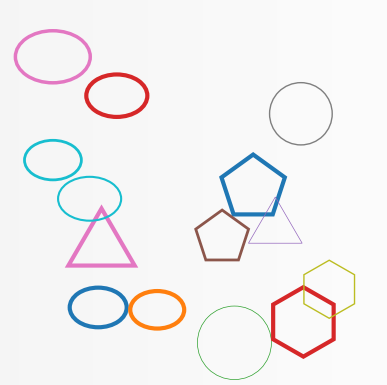[{"shape": "oval", "thickness": 3, "radius": 0.37, "center": [0.253, 0.201]}, {"shape": "pentagon", "thickness": 3, "radius": 0.43, "center": [0.653, 0.513]}, {"shape": "oval", "thickness": 3, "radius": 0.35, "center": [0.406, 0.195]}, {"shape": "circle", "thickness": 0.5, "radius": 0.48, "center": [0.605, 0.11]}, {"shape": "hexagon", "thickness": 3, "radius": 0.45, "center": [0.783, 0.164]}, {"shape": "oval", "thickness": 3, "radius": 0.39, "center": [0.301, 0.751]}, {"shape": "triangle", "thickness": 0.5, "radius": 0.4, "center": [0.71, 0.408]}, {"shape": "pentagon", "thickness": 2, "radius": 0.36, "center": [0.573, 0.383]}, {"shape": "triangle", "thickness": 3, "radius": 0.49, "center": [0.262, 0.36]}, {"shape": "oval", "thickness": 2.5, "radius": 0.48, "center": [0.136, 0.853]}, {"shape": "circle", "thickness": 1, "radius": 0.4, "center": [0.776, 0.704]}, {"shape": "hexagon", "thickness": 1, "radius": 0.38, "center": [0.85, 0.249]}, {"shape": "oval", "thickness": 1.5, "radius": 0.41, "center": [0.231, 0.484]}, {"shape": "oval", "thickness": 2, "radius": 0.37, "center": [0.137, 0.584]}]